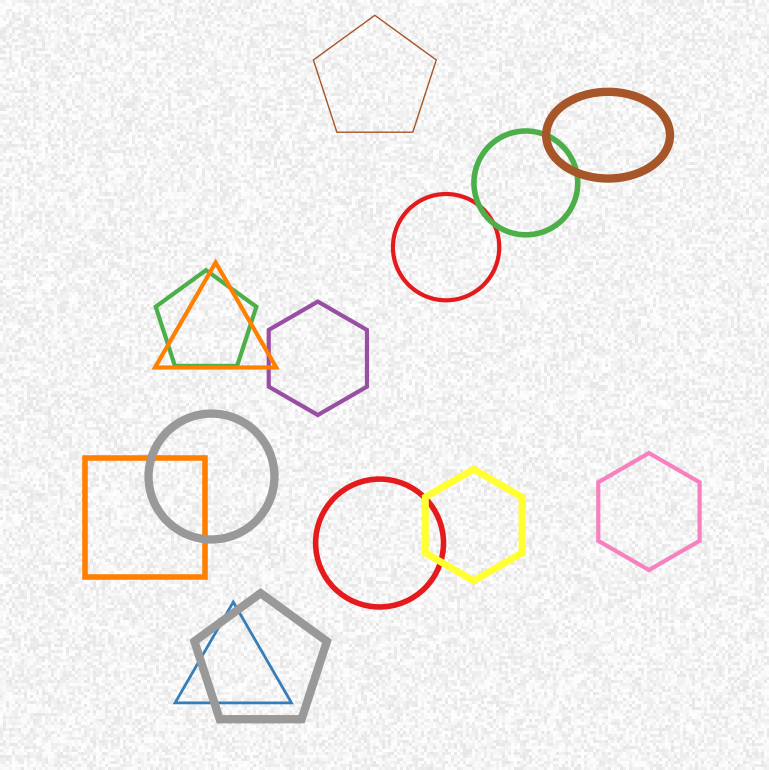[{"shape": "circle", "thickness": 2, "radius": 0.42, "center": [0.493, 0.295]}, {"shape": "circle", "thickness": 1.5, "radius": 0.35, "center": [0.579, 0.679]}, {"shape": "triangle", "thickness": 1, "radius": 0.44, "center": [0.303, 0.131]}, {"shape": "circle", "thickness": 2, "radius": 0.34, "center": [0.683, 0.762]}, {"shape": "pentagon", "thickness": 1.5, "radius": 0.34, "center": [0.268, 0.58]}, {"shape": "hexagon", "thickness": 1.5, "radius": 0.37, "center": [0.413, 0.535]}, {"shape": "triangle", "thickness": 1.5, "radius": 0.45, "center": [0.28, 0.568]}, {"shape": "square", "thickness": 2, "radius": 0.39, "center": [0.189, 0.328]}, {"shape": "hexagon", "thickness": 2.5, "radius": 0.36, "center": [0.615, 0.318]}, {"shape": "pentagon", "thickness": 0.5, "radius": 0.42, "center": [0.487, 0.896]}, {"shape": "oval", "thickness": 3, "radius": 0.4, "center": [0.79, 0.824]}, {"shape": "hexagon", "thickness": 1.5, "radius": 0.38, "center": [0.843, 0.336]}, {"shape": "pentagon", "thickness": 3, "radius": 0.45, "center": [0.338, 0.139]}, {"shape": "circle", "thickness": 3, "radius": 0.41, "center": [0.275, 0.381]}]